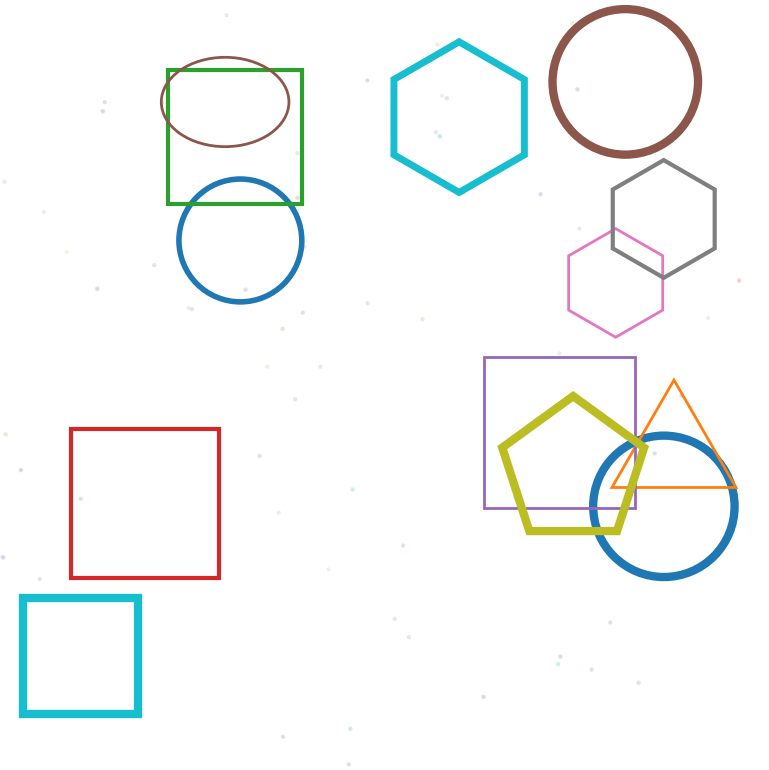[{"shape": "circle", "thickness": 3, "radius": 0.46, "center": [0.862, 0.342]}, {"shape": "circle", "thickness": 2, "radius": 0.4, "center": [0.312, 0.688]}, {"shape": "triangle", "thickness": 1, "radius": 0.47, "center": [0.875, 0.413]}, {"shape": "square", "thickness": 1.5, "radius": 0.44, "center": [0.305, 0.822]}, {"shape": "square", "thickness": 1.5, "radius": 0.48, "center": [0.188, 0.346]}, {"shape": "square", "thickness": 1, "radius": 0.49, "center": [0.726, 0.438]}, {"shape": "oval", "thickness": 1, "radius": 0.41, "center": [0.292, 0.868]}, {"shape": "circle", "thickness": 3, "radius": 0.47, "center": [0.812, 0.894]}, {"shape": "hexagon", "thickness": 1, "radius": 0.35, "center": [0.8, 0.633]}, {"shape": "hexagon", "thickness": 1.5, "radius": 0.38, "center": [0.862, 0.716]}, {"shape": "pentagon", "thickness": 3, "radius": 0.48, "center": [0.744, 0.389]}, {"shape": "square", "thickness": 3, "radius": 0.38, "center": [0.105, 0.148]}, {"shape": "hexagon", "thickness": 2.5, "radius": 0.49, "center": [0.596, 0.848]}]